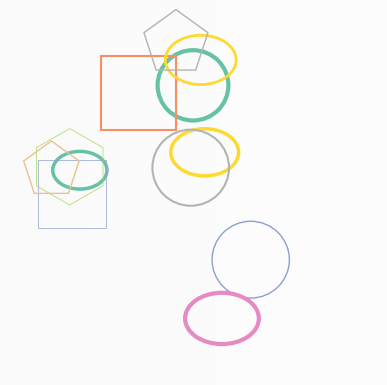[{"shape": "circle", "thickness": 3, "radius": 0.46, "center": [0.498, 0.778]}, {"shape": "oval", "thickness": 2.5, "radius": 0.35, "center": [0.206, 0.558]}, {"shape": "square", "thickness": 1.5, "radius": 0.48, "center": [0.358, 0.758]}, {"shape": "square", "thickness": 0.5, "radius": 0.44, "center": [0.186, 0.496]}, {"shape": "circle", "thickness": 1, "radius": 0.5, "center": [0.647, 0.326]}, {"shape": "oval", "thickness": 3, "radius": 0.48, "center": [0.573, 0.173]}, {"shape": "hexagon", "thickness": 0.5, "radius": 0.5, "center": [0.18, 0.567]}, {"shape": "oval", "thickness": 2, "radius": 0.46, "center": [0.518, 0.844]}, {"shape": "oval", "thickness": 2.5, "radius": 0.44, "center": [0.528, 0.604]}, {"shape": "pentagon", "thickness": 1, "radius": 0.38, "center": [0.133, 0.559]}, {"shape": "circle", "thickness": 1.5, "radius": 0.49, "center": [0.492, 0.564]}, {"shape": "pentagon", "thickness": 1, "radius": 0.43, "center": [0.454, 0.888]}]